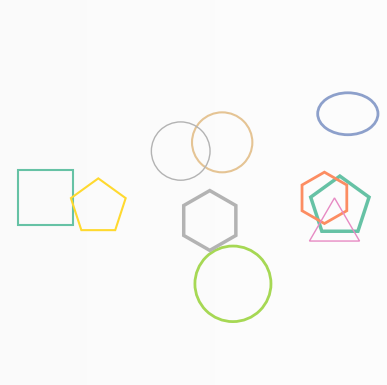[{"shape": "pentagon", "thickness": 2.5, "radius": 0.4, "center": [0.877, 0.463]}, {"shape": "square", "thickness": 1.5, "radius": 0.36, "center": [0.118, 0.486]}, {"shape": "hexagon", "thickness": 2, "radius": 0.33, "center": [0.837, 0.486]}, {"shape": "oval", "thickness": 2, "radius": 0.39, "center": [0.898, 0.705]}, {"shape": "triangle", "thickness": 1, "radius": 0.37, "center": [0.863, 0.411]}, {"shape": "circle", "thickness": 2, "radius": 0.49, "center": [0.601, 0.263]}, {"shape": "pentagon", "thickness": 1.5, "radius": 0.37, "center": [0.254, 0.462]}, {"shape": "circle", "thickness": 1.5, "radius": 0.39, "center": [0.573, 0.63]}, {"shape": "circle", "thickness": 1, "radius": 0.38, "center": [0.466, 0.608]}, {"shape": "hexagon", "thickness": 2.5, "radius": 0.39, "center": [0.541, 0.427]}]